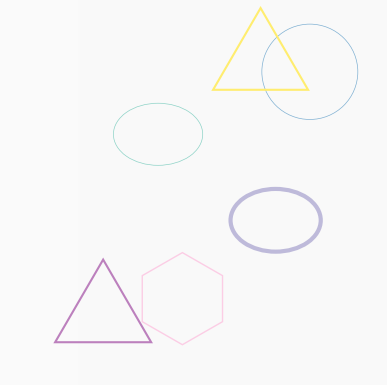[{"shape": "oval", "thickness": 0.5, "radius": 0.58, "center": [0.408, 0.651]}, {"shape": "oval", "thickness": 3, "radius": 0.58, "center": [0.711, 0.428]}, {"shape": "circle", "thickness": 0.5, "radius": 0.62, "center": [0.8, 0.814]}, {"shape": "hexagon", "thickness": 1, "radius": 0.6, "center": [0.471, 0.224]}, {"shape": "triangle", "thickness": 1.5, "radius": 0.72, "center": [0.266, 0.183]}, {"shape": "triangle", "thickness": 1.5, "radius": 0.71, "center": [0.672, 0.838]}]